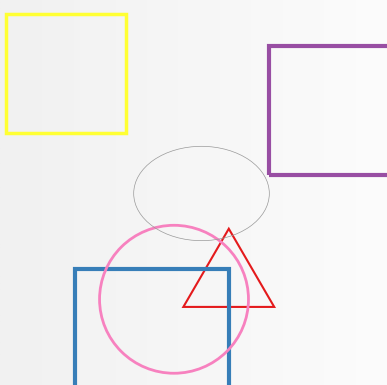[{"shape": "triangle", "thickness": 1.5, "radius": 0.68, "center": [0.59, 0.27]}, {"shape": "square", "thickness": 3, "radius": 0.99, "center": [0.392, 0.104]}, {"shape": "square", "thickness": 3, "radius": 0.84, "center": [0.861, 0.713]}, {"shape": "square", "thickness": 2.5, "radius": 0.77, "center": [0.169, 0.809]}, {"shape": "circle", "thickness": 2, "radius": 0.96, "center": [0.449, 0.223]}, {"shape": "oval", "thickness": 0.5, "radius": 0.88, "center": [0.52, 0.497]}]